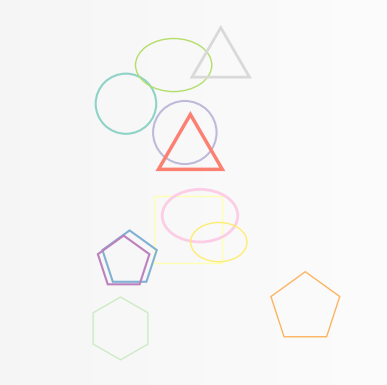[{"shape": "circle", "thickness": 1.5, "radius": 0.39, "center": [0.325, 0.731]}, {"shape": "square", "thickness": 1, "radius": 0.44, "center": [0.485, 0.404]}, {"shape": "circle", "thickness": 1.5, "radius": 0.41, "center": [0.477, 0.656]}, {"shape": "triangle", "thickness": 2.5, "radius": 0.48, "center": [0.491, 0.608]}, {"shape": "pentagon", "thickness": 1.5, "radius": 0.37, "center": [0.334, 0.328]}, {"shape": "pentagon", "thickness": 1, "radius": 0.47, "center": [0.788, 0.201]}, {"shape": "oval", "thickness": 1, "radius": 0.49, "center": [0.448, 0.831]}, {"shape": "oval", "thickness": 2, "radius": 0.49, "center": [0.516, 0.44]}, {"shape": "triangle", "thickness": 2, "radius": 0.43, "center": [0.57, 0.842]}, {"shape": "pentagon", "thickness": 1.5, "radius": 0.35, "center": [0.319, 0.318]}, {"shape": "hexagon", "thickness": 1, "radius": 0.41, "center": [0.311, 0.147]}, {"shape": "oval", "thickness": 1, "radius": 0.36, "center": [0.565, 0.371]}]